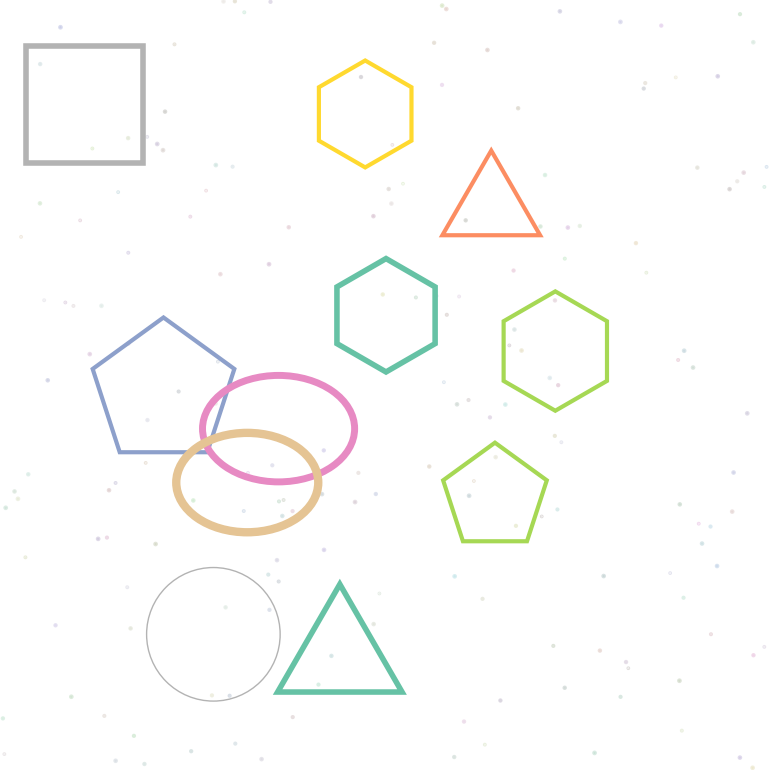[{"shape": "hexagon", "thickness": 2, "radius": 0.37, "center": [0.501, 0.591]}, {"shape": "triangle", "thickness": 2, "radius": 0.47, "center": [0.441, 0.148]}, {"shape": "triangle", "thickness": 1.5, "radius": 0.37, "center": [0.638, 0.731]}, {"shape": "pentagon", "thickness": 1.5, "radius": 0.48, "center": [0.212, 0.491]}, {"shape": "oval", "thickness": 2.5, "radius": 0.49, "center": [0.362, 0.443]}, {"shape": "hexagon", "thickness": 1.5, "radius": 0.39, "center": [0.721, 0.544]}, {"shape": "pentagon", "thickness": 1.5, "radius": 0.35, "center": [0.643, 0.354]}, {"shape": "hexagon", "thickness": 1.5, "radius": 0.35, "center": [0.474, 0.852]}, {"shape": "oval", "thickness": 3, "radius": 0.46, "center": [0.321, 0.373]}, {"shape": "circle", "thickness": 0.5, "radius": 0.43, "center": [0.277, 0.176]}, {"shape": "square", "thickness": 2, "radius": 0.38, "center": [0.11, 0.864]}]